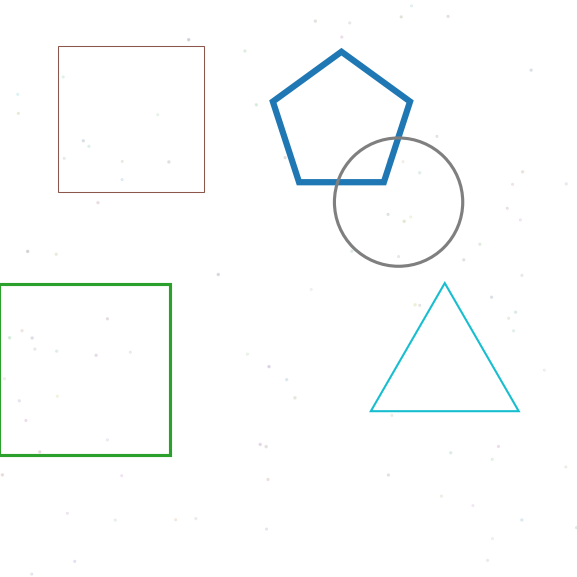[{"shape": "pentagon", "thickness": 3, "radius": 0.62, "center": [0.591, 0.785]}, {"shape": "square", "thickness": 1.5, "radius": 0.74, "center": [0.147, 0.36]}, {"shape": "square", "thickness": 0.5, "radius": 0.63, "center": [0.227, 0.793]}, {"shape": "circle", "thickness": 1.5, "radius": 0.56, "center": [0.69, 0.649]}, {"shape": "triangle", "thickness": 1, "radius": 0.74, "center": [0.77, 0.361]}]